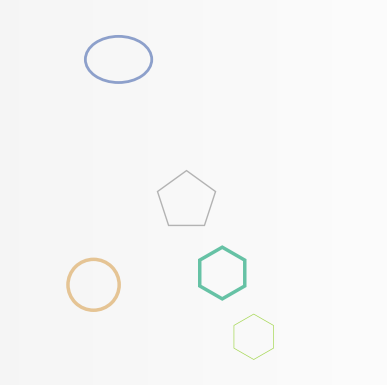[{"shape": "hexagon", "thickness": 2.5, "radius": 0.34, "center": [0.574, 0.291]}, {"shape": "oval", "thickness": 2, "radius": 0.43, "center": [0.306, 0.846]}, {"shape": "hexagon", "thickness": 0.5, "radius": 0.29, "center": [0.655, 0.125]}, {"shape": "circle", "thickness": 2.5, "radius": 0.33, "center": [0.241, 0.26]}, {"shape": "pentagon", "thickness": 1, "radius": 0.39, "center": [0.481, 0.478]}]